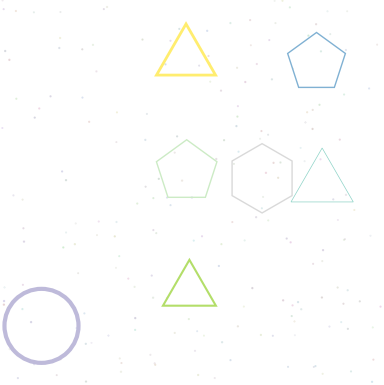[{"shape": "triangle", "thickness": 0.5, "radius": 0.47, "center": [0.837, 0.522]}, {"shape": "circle", "thickness": 3, "radius": 0.48, "center": [0.108, 0.154]}, {"shape": "pentagon", "thickness": 1, "radius": 0.39, "center": [0.822, 0.837]}, {"shape": "triangle", "thickness": 1.5, "radius": 0.4, "center": [0.492, 0.246]}, {"shape": "hexagon", "thickness": 1, "radius": 0.45, "center": [0.681, 0.537]}, {"shape": "pentagon", "thickness": 1, "radius": 0.41, "center": [0.485, 0.554]}, {"shape": "triangle", "thickness": 2, "radius": 0.44, "center": [0.483, 0.849]}]